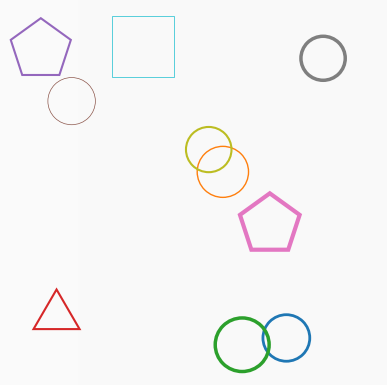[{"shape": "circle", "thickness": 2, "radius": 0.3, "center": [0.739, 0.122]}, {"shape": "circle", "thickness": 1, "radius": 0.33, "center": [0.575, 0.554]}, {"shape": "circle", "thickness": 2.5, "radius": 0.35, "center": [0.625, 0.105]}, {"shape": "triangle", "thickness": 1.5, "radius": 0.34, "center": [0.146, 0.179]}, {"shape": "pentagon", "thickness": 1.5, "radius": 0.41, "center": [0.105, 0.871]}, {"shape": "circle", "thickness": 0.5, "radius": 0.31, "center": [0.185, 0.737]}, {"shape": "pentagon", "thickness": 3, "radius": 0.4, "center": [0.696, 0.417]}, {"shape": "circle", "thickness": 2.5, "radius": 0.29, "center": [0.834, 0.849]}, {"shape": "circle", "thickness": 1.5, "radius": 0.29, "center": [0.539, 0.612]}, {"shape": "square", "thickness": 0.5, "radius": 0.4, "center": [0.37, 0.879]}]